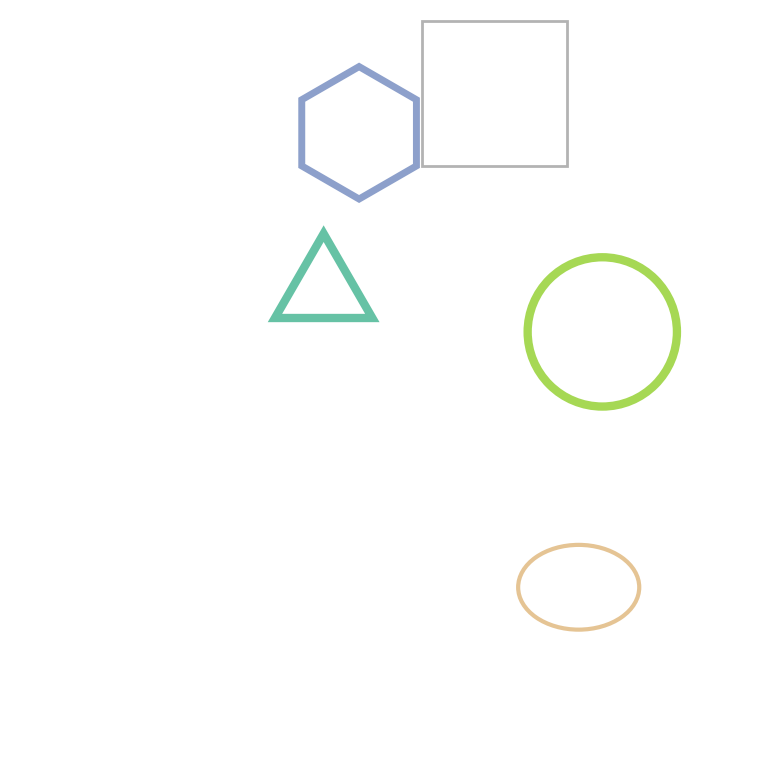[{"shape": "triangle", "thickness": 3, "radius": 0.37, "center": [0.42, 0.624]}, {"shape": "hexagon", "thickness": 2.5, "radius": 0.43, "center": [0.466, 0.828]}, {"shape": "circle", "thickness": 3, "radius": 0.48, "center": [0.782, 0.569]}, {"shape": "oval", "thickness": 1.5, "radius": 0.39, "center": [0.752, 0.237]}, {"shape": "square", "thickness": 1, "radius": 0.47, "center": [0.643, 0.878]}]